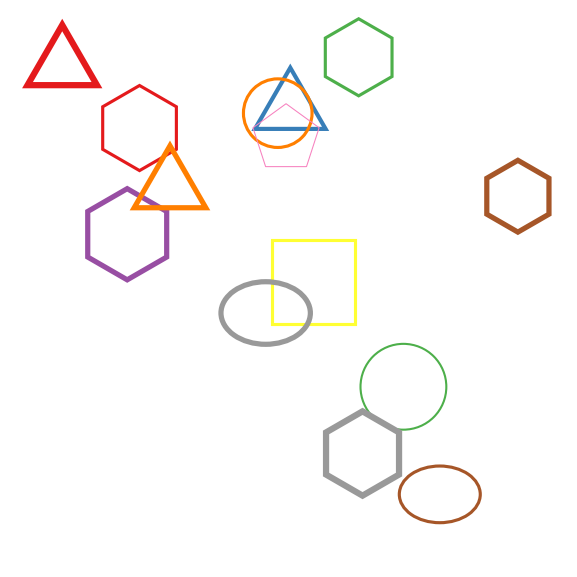[{"shape": "hexagon", "thickness": 1.5, "radius": 0.37, "center": [0.242, 0.777]}, {"shape": "triangle", "thickness": 3, "radius": 0.35, "center": [0.108, 0.886]}, {"shape": "triangle", "thickness": 2, "radius": 0.35, "center": [0.503, 0.811]}, {"shape": "circle", "thickness": 1, "radius": 0.37, "center": [0.699, 0.329]}, {"shape": "hexagon", "thickness": 1.5, "radius": 0.33, "center": [0.621, 0.9]}, {"shape": "hexagon", "thickness": 2.5, "radius": 0.39, "center": [0.22, 0.593]}, {"shape": "circle", "thickness": 1.5, "radius": 0.3, "center": [0.481, 0.803]}, {"shape": "triangle", "thickness": 2.5, "radius": 0.36, "center": [0.294, 0.675]}, {"shape": "square", "thickness": 1.5, "radius": 0.36, "center": [0.543, 0.511]}, {"shape": "oval", "thickness": 1.5, "radius": 0.35, "center": [0.762, 0.143]}, {"shape": "hexagon", "thickness": 2.5, "radius": 0.31, "center": [0.897, 0.659]}, {"shape": "pentagon", "thickness": 0.5, "radius": 0.3, "center": [0.495, 0.759]}, {"shape": "hexagon", "thickness": 3, "radius": 0.36, "center": [0.628, 0.214]}, {"shape": "oval", "thickness": 2.5, "radius": 0.39, "center": [0.46, 0.457]}]